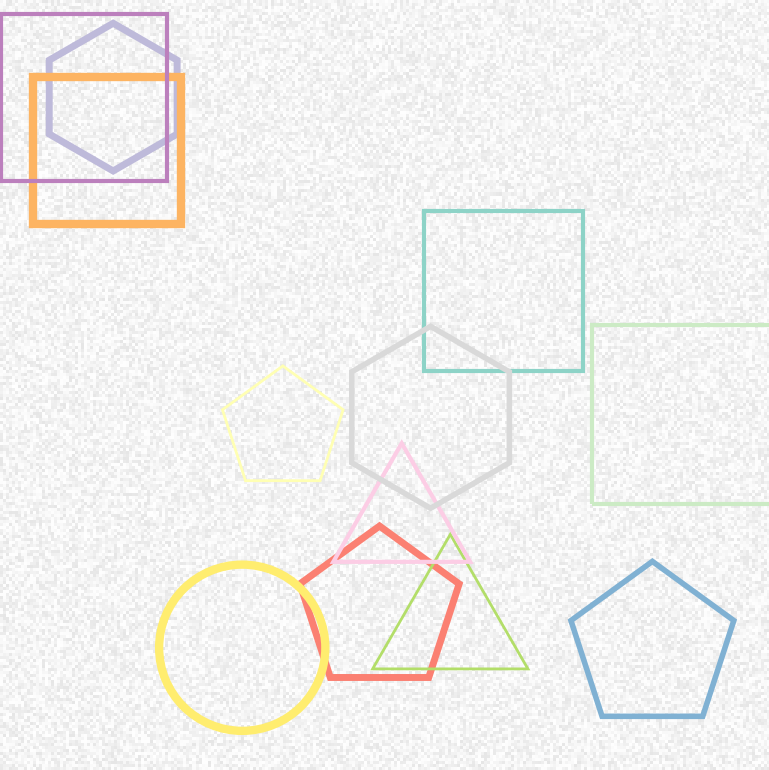[{"shape": "square", "thickness": 1.5, "radius": 0.52, "center": [0.654, 0.622]}, {"shape": "pentagon", "thickness": 1, "radius": 0.41, "center": [0.367, 0.442]}, {"shape": "hexagon", "thickness": 2.5, "radius": 0.48, "center": [0.147, 0.874]}, {"shape": "pentagon", "thickness": 2.5, "radius": 0.54, "center": [0.493, 0.208]}, {"shape": "pentagon", "thickness": 2, "radius": 0.56, "center": [0.847, 0.16]}, {"shape": "square", "thickness": 3, "radius": 0.48, "center": [0.139, 0.805]}, {"shape": "triangle", "thickness": 1, "radius": 0.58, "center": [0.585, 0.19]}, {"shape": "triangle", "thickness": 1.5, "radius": 0.51, "center": [0.522, 0.322]}, {"shape": "hexagon", "thickness": 2, "radius": 0.59, "center": [0.559, 0.458]}, {"shape": "square", "thickness": 1.5, "radius": 0.54, "center": [0.109, 0.873]}, {"shape": "square", "thickness": 1.5, "radius": 0.58, "center": [0.886, 0.461]}, {"shape": "circle", "thickness": 3, "radius": 0.54, "center": [0.315, 0.159]}]